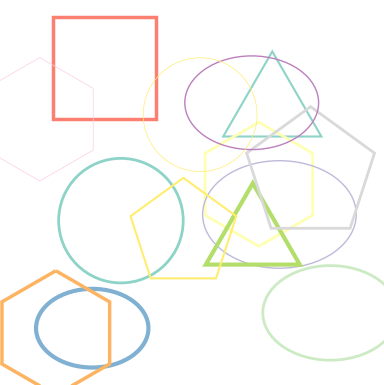[{"shape": "circle", "thickness": 2, "radius": 0.81, "center": [0.314, 0.427]}, {"shape": "triangle", "thickness": 1.5, "radius": 0.74, "center": [0.707, 0.719]}, {"shape": "hexagon", "thickness": 2, "radius": 0.81, "center": [0.672, 0.521]}, {"shape": "oval", "thickness": 1, "radius": 1.0, "center": [0.726, 0.443]}, {"shape": "square", "thickness": 2.5, "radius": 0.67, "center": [0.271, 0.823]}, {"shape": "oval", "thickness": 3, "radius": 0.73, "center": [0.24, 0.148]}, {"shape": "hexagon", "thickness": 2.5, "radius": 0.81, "center": [0.145, 0.135]}, {"shape": "triangle", "thickness": 3, "radius": 0.7, "center": [0.657, 0.383]}, {"shape": "hexagon", "thickness": 0.5, "radius": 0.8, "center": [0.103, 0.69]}, {"shape": "pentagon", "thickness": 2, "radius": 0.87, "center": [0.807, 0.548]}, {"shape": "oval", "thickness": 1, "radius": 0.87, "center": [0.654, 0.733]}, {"shape": "oval", "thickness": 2, "radius": 0.88, "center": [0.858, 0.187]}, {"shape": "circle", "thickness": 0.5, "radius": 0.74, "center": [0.52, 0.702]}, {"shape": "pentagon", "thickness": 1.5, "radius": 0.72, "center": [0.476, 0.394]}]